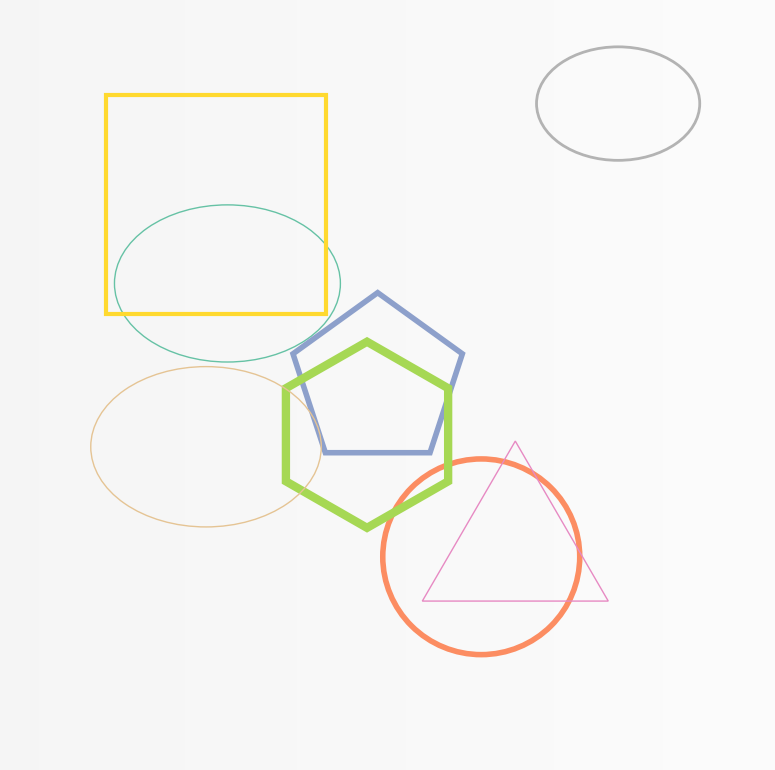[{"shape": "oval", "thickness": 0.5, "radius": 0.73, "center": [0.293, 0.632]}, {"shape": "circle", "thickness": 2, "radius": 0.64, "center": [0.621, 0.277]}, {"shape": "pentagon", "thickness": 2, "radius": 0.57, "center": [0.487, 0.505]}, {"shape": "triangle", "thickness": 0.5, "radius": 0.69, "center": [0.665, 0.289]}, {"shape": "hexagon", "thickness": 3, "radius": 0.6, "center": [0.474, 0.435]}, {"shape": "square", "thickness": 1.5, "radius": 0.71, "center": [0.279, 0.735]}, {"shape": "oval", "thickness": 0.5, "radius": 0.74, "center": [0.266, 0.42]}, {"shape": "oval", "thickness": 1, "radius": 0.53, "center": [0.798, 0.865]}]